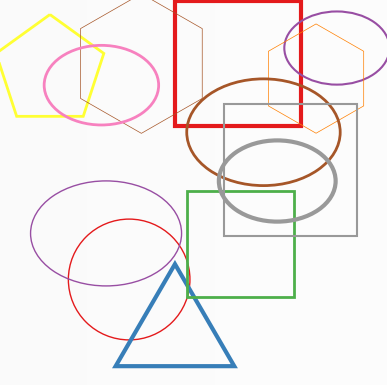[{"shape": "circle", "thickness": 1, "radius": 0.78, "center": [0.333, 0.274]}, {"shape": "square", "thickness": 3, "radius": 0.81, "center": [0.615, 0.835]}, {"shape": "triangle", "thickness": 3, "radius": 0.88, "center": [0.452, 0.137]}, {"shape": "square", "thickness": 2, "radius": 0.69, "center": [0.62, 0.366]}, {"shape": "oval", "thickness": 1, "radius": 0.97, "center": [0.274, 0.394]}, {"shape": "oval", "thickness": 1.5, "radius": 0.68, "center": [0.869, 0.875]}, {"shape": "hexagon", "thickness": 0.5, "radius": 0.71, "center": [0.816, 0.796]}, {"shape": "pentagon", "thickness": 2, "radius": 0.73, "center": [0.129, 0.816]}, {"shape": "oval", "thickness": 2, "radius": 0.99, "center": [0.68, 0.657]}, {"shape": "hexagon", "thickness": 0.5, "radius": 0.91, "center": [0.365, 0.835]}, {"shape": "oval", "thickness": 2, "radius": 0.74, "center": [0.262, 0.779]}, {"shape": "square", "thickness": 1.5, "radius": 0.86, "center": [0.749, 0.558]}, {"shape": "oval", "thickness": 3, "radius": 0.75, "center": [0.715, 0.53]}]